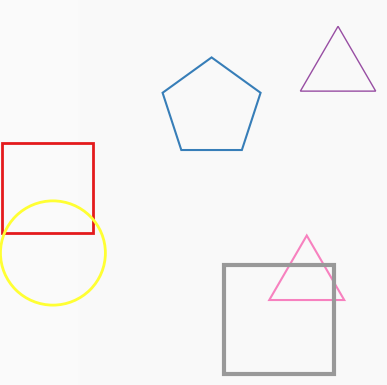[{"shape": "square", "thickness": 2, "radius": 0.58, "center": [0.122, 0.511]}, {"shape": "pentagon", "thickness": 1.5, "radius": 0.66, "center": [0.546, 0.718]}, {"shape": "triangle", "thickness": 1, "radius": 0.56, "center": [0.872, 0.819]}, {"shape": "circle", "thickness": 2, "radius": 0.68, "center": [0.137, 0.343]}, {"shape": "triangle", "thickness": 1.5, "radius": 0.56, "center": [0.792, 0.277]}, {"shape": "square", "thickness": 3, "radius": 0.71, "center": [0.719, 0.171]}]